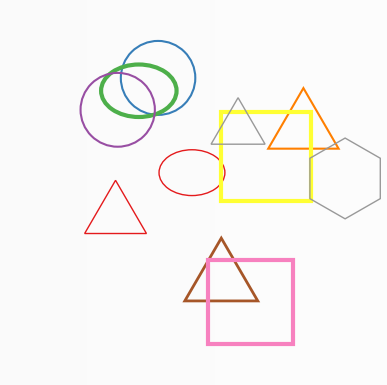[{"shape": "oval", "thickness": 1, "radius": 0.42, "center": [0.495, 0.552]}, {"shape": "triangle", "thickness": 1, "radius": 0.46, "center": [0.298, 0.44]}, {"shape": "circle", "thickness": 1.5, "radius": 0.48, "center": [0.408, 0.798]}, {"shape": "oval", "thickness": 3, "radius": 0.49, "center": [0.358, 0.764]}, {"shape": "circle", "thickness": 1.5, "radius": 0.48, "center": [0.304, 0.715]}, {"shape": "triangle", "thickness": 1.5, "radius": 0.52, "center": [0.783, 0.666]}, {"shape": "square", "thickness": 3, "radius": 0.58, "center": [0.687, 0.593]}, {"shape": "triangle", "thickness": 2, "radius": 0.54, "center": [0.571, 0.273]}, {"shape": "square", "thickness": 3, "radius": 0.54, "center": [0.647, 0.215]}, {"shape": "hexagon", "thickness": 1, "radius": 0.52, "center": [0.891, 0.537]}, {"shape": "triangle", "thickness": 1, "radius": 0.4, "center": [0.614, 0.666]}]